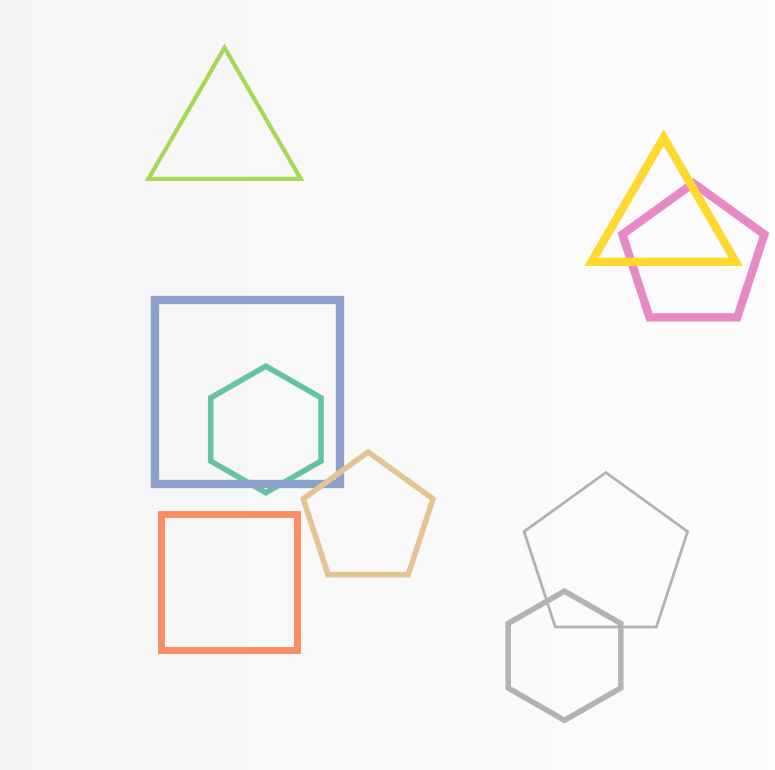[{"shape": "hexagon", "thickness": 2, "radius": 0.41, "center": [0.343, 0.442]}, {"shape": "square", "thickness": 2.5, "radius": 0.44, "center": [0.296, 0.244]}, {"shape": "square", "thickness": 3, "radius": 0.6, "center": [0.319, 0.491]}, {"shape": "pentagon", "thickness": 3, "radius": 0.48, "center": [0.895, 0.666]}, {"shape": "triangle", "thickness": 1.5, "radius": 0.57, "center": [0.29, 0.824]}, {"shape": "triangle", "thickness": 3, "radius": 0.54, "center": [0.856, 0.714]}, {"shape": "pentagon", "thickness": 2, "radius": 0.44, "center": [0.475, 0.325]}, {"shape": "pentagon", "thickness": 1, "radius": 0.55, "center": [0.782, 0.275]}, {"shape": "hexagon", "thickness": 2, "radius": 0.42, "center": [0.728, 0.148]}]